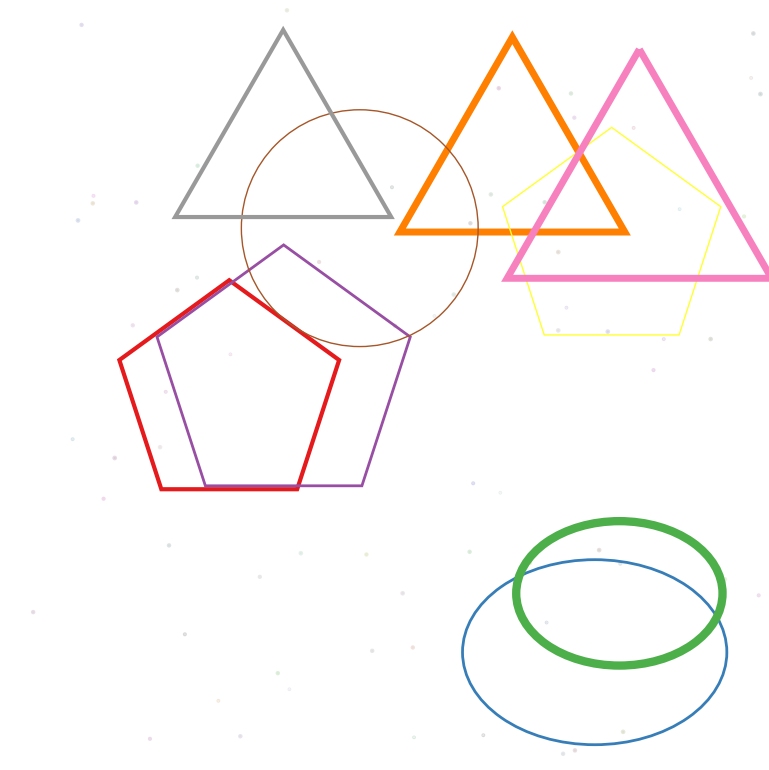[{"shape": "pentagon", "thickness": 1.5, "radius": 0.75, "center": [0.298, 0.486]}, {"shape": "oval", "thickness": 1, "radius": 0.86, "center": [0.772, 0.153]}, {"shape": "oval", "thickness": 3, "radius": 0.67, "center": [0.804, 0.229]}, {"shape": "pentagon", "thickness": 1, "radius": 0.86, "center": [0.368, 0.509]}, {"shape": "triangle", "thickness": 2.5, "radius": 0.84, "center": [0.665, 0.783]}, {"shape": "pentagon", "thickness": 0.5, "radius": 0.74, "center": [0.794, 0.686]}, {"shape": "circle", "thickness": 0.5, "radius": 0.77, "center": [0.467, 0.704]}, {"shape": "triangle", "thickness": 2.5, "radius": 0.99, "center": [0.83, 0.738]}, {"shape": "triangle", "thickness": 1.5, "radius": 0.81, "center": [0.368, 0.799]}]